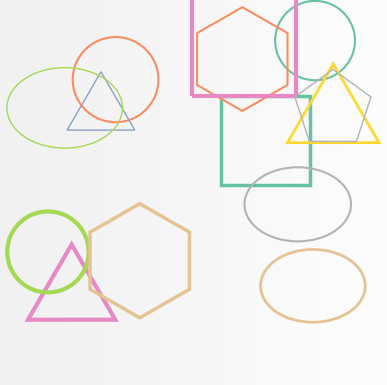[{"shape": "square", "thickness": 2.5, "radius": 0.58, "center": [0.686, 0.636]}, {"shape": "circle", "thickness": 1.5, "radius": 0.51, "center": [0.813, 0.895]}, {"shape": "hexagon", "thickness": 1.5, "radius": 0.67, "center": [0.625, 0.847]}, {"shape": "circle", "thickness": 1.5, "radius": 0.55, "center": [0.298, 0.793]}, {"shape": "triangle", "thickness": 1, "radius": 0.5, "center": [0.261, 0.713]}, {"shape": "triangle", "thickness": 3, "radius": 0.65, "center": [0.185, 0.235]}, {"shape": "square", "thickness": 3, "radius": 0.67, "center": [0.63, 0.886]}, {"shape": "circle", "thickness": 3, "radius": 0.53, "center": [0.124, 0.346]}, {"shape": "oval", "thickness": 1, "radius": 0.75, "center": [0.167, 0.72]}, {"shape": "triangle", "thickness": 2, "radius": 0.68, "center": [0.86, 0.698]}, {"shape": "oval", "thickness": 2, "radius": 0.68, "center": [0.807, 0.258]}, {"shape": "hexagon", "thickness": 2.5, "radius": 0.74, "center": [0.361, 0.323]}, {"shape": "oval", "thickness": 1.5, "radius": 0.69, "center": [0.768, 0.469]}, {"shape": "pentagon", "thickness": 1, "radius": 0.52, "center": [0.859, 0.716]}]